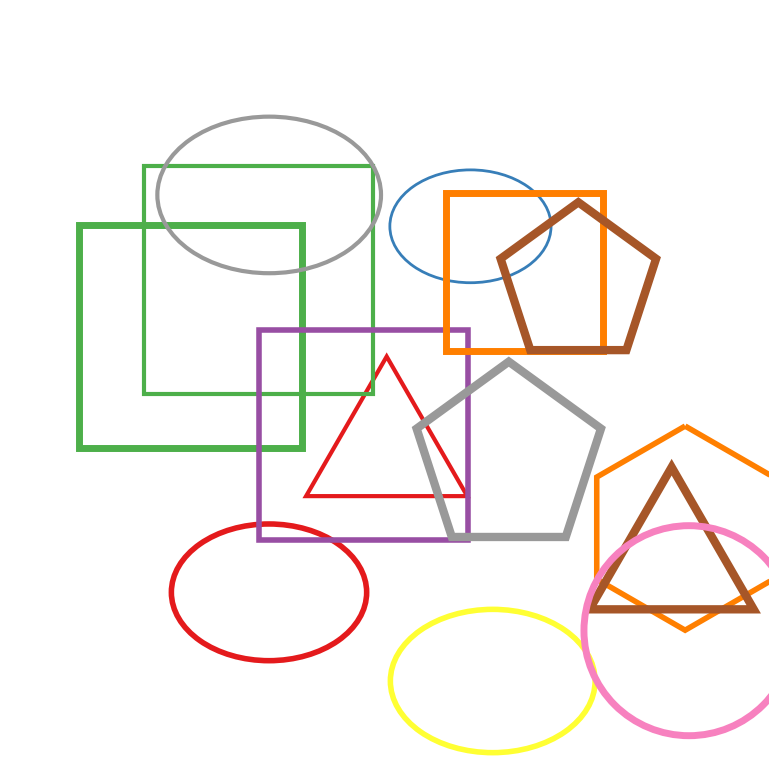[{"shape": "triangle", "thickness": 1.5, "radius": 0.6, "center": [0.502, 0.416]}, {"shape": "oval", "thickness": 2, "radius": 0.63, "center": [0.349, 0.231]}, {"shape": "oval", "thickness": 1, "radius": 0.52, "center": [0.611, 0.706]}, {"shape": "square", "thickness": 1.5, "radius": 0.74, "center": [0.336, 0.636]}, {"shape": "square", "thickness": 2.5, "radius": 0.72, "center": [0.248, 0.563]}, {"shape": "square", "thickness": 2, "radius": 0.68, "center": [0.472, 0.435]}, {"shape": "hexagon", "thickness": 2, "radius": 0.66, "center": [0.89, 0.314]}, {"shape": "square", "thickness": 2.5, "radius": 0.51, "center": [0.681, 0.646]}, {"shape": "oval", "thickness": 2, "radius": 0.66, "center": [0.64, 0.116]}, {"shape": "pentagon", "thickness": 3, "radius": 0.53, "center": [0.751, 0.631]}, {"shape": "triangle", "thickness": 3, "radius": 0.62, "center": [0.872, 0.27]}, {"shape": "circle", "thickness": 2.5, "radius": 0.68, "center": [0.895, 0.181]}, {"shape": "oval", "thickness": 1.5, "radius": 0.73, "center": [0.35, 0.747]}, {"shape": "pentagon", "thickness": 3, "radius": 0.63, "center": [0.661, 0.404]}]